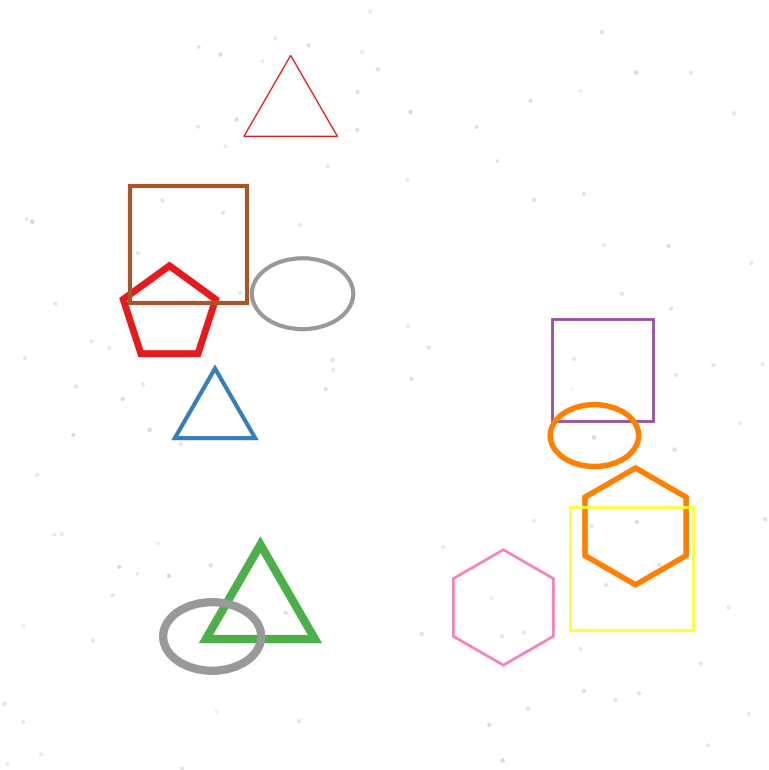[{"shape": "triangle", "thickness": 0.5, "radius": 0.35, "center": [0.377, 0.858]}, {"shape": "pentagon", "thickness": 2.5, "radius": 0.32, "center": [0.22, 0.592]}, {"shape": "triangle", "thickness": 1.5, "radius": 0.3, "center": [0.279, 0.461]}, {"shape": "triangle", "thickness": 3, "radius": 0.41, "center": [0.338, 0.211]}, {"shape": "square", "thickness": 1, "radius": 0.33, "center": [0.783, 0.52]}, {"shape": "oval", "thickness": 2, "radius": 0.29, "center": [0.772, 0.434]}, {"shape": "hexagon", "thickness": 2, "radius": 0.38, "center": [0.825, 0.316]}, {"shape": "square", "thickness": 1, "radius": 0.4, "center": [0.821, 0.262]}, {"shape": "square", "thickness": 1.5, "radius": 0.38, "center": [0.244, 0.682]}, {"shape": "hexagon", "thickness": 1, "radius": 0.37, "center": [0.654, 0.211]}, {"shape": "oval", "thickness": 1.5, "radius": 0.33, "center": [0.393, 0.619]}, {"shape": "oval", "thickness": 3, "radius": 0.32, "center": [0.276, 0.173]}]